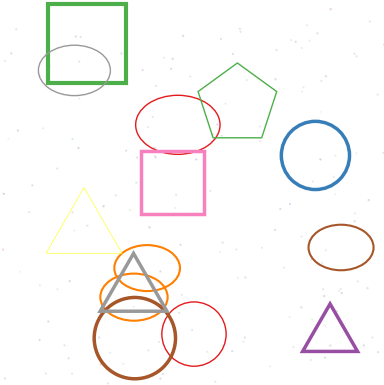[{"shape": "circle", "thickness": 1, "radius": 0.42, "center": [0.504, 0.132]}, {"shape": "oval", "thickness": 1, "radius": 0.55, "center": [0.462, 0.676]}, {"shape": "circle", "thickness": 2.5, "radius": 0.44, "center": [0.819, 0.596]}, {"shape": "square", "thickness": 3, "radius": 0.51, "center": [0.226, 0.887]}, {"shape": "pentagon", "thickness": 1, "radius": 0.54, "center": [0.617, 0.729]}, {"shape": "triangle", "thickness": 2.5, "radius": 0.41, "center": [0.857, 0.128]}, {"shape": "oval", "thickness": 1.5, "radius": 0.43, "center": [0.382, 0.304]}, {"shape": "oval", "thickness": 1.5, "radius": 0.44, "center": [0.348, 0.228]}, {"shape": "triangle", "thickness": 0.5, "radius": 0.57, "center": [0.218, 0.399]}, {"shape": "oval", "thickness": 1.5, "radius": 0.42, "center": [0.886, 0.357]}, {"shape": "circle", "thickness": 2.5, "radius": 0.53, "center": [0.35, 0.122]}, {"shape": "square", "thickness": 2.5, "radius": 0.41, "center": [0.448, 0.527]}, {"shape": "oval", "thickness": 1, "radius": 0.47, "center": [0.193, 0.817]}, {"shape": "triangle", "thickness": 2.5, "radius": 0.5, "center": [0.347, 0.242]}]